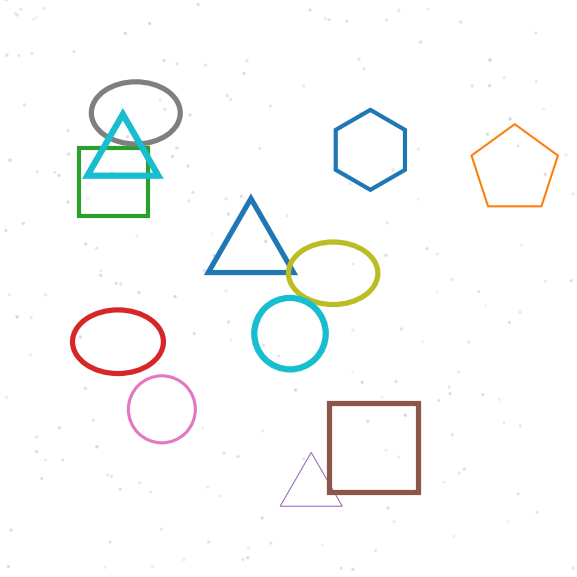[{"shape": "triangle", "thickness": 2.5, "radius": 0.43, "center": [0.435, 0.57]}, {"shape": "hexagon", "thickness": 2, "radius": 0.35, "center": [0.641, 0.74]}, {"shape": "pentagon", "thickness": 1, "radius": 0.39, "center": [0.891, 0.705]}, {"shape": "square", "thickness": 2, "radius": 0.3, "center": [0.196, 0.684]}, {"shape": "oval", "thickness": 2.5, "radius": 0.39, "center": [0.204, 0.407]}, {"shape": "triangle", "thickness": 0.5, "radius": 0.31, "center": [0.539, 0.154]}, {"shape": "square", "thickness": 2.5, "radius": 0.39, "center": [0.646, 0.224]}, {"shape": "circle", "thickness": 1.5, "radius": 0.29, "center": [0.28, 0.29]}, {"shape": "oval", "thickness": 2.5, "radius": 0.38, "center": [0.235, 0.804]}, {"shape": "oval", "thickness": 2.5, "radius": 0.39, "center": [0.577, 0.526]}, {"shape": "triangle", "thickness": 3, "radius": 0.35, "center": [0.213, 0.73]}, {"shape": "circle", "thickness": 3, "radius": 0.31, "center": [0.502, 0.421]}]